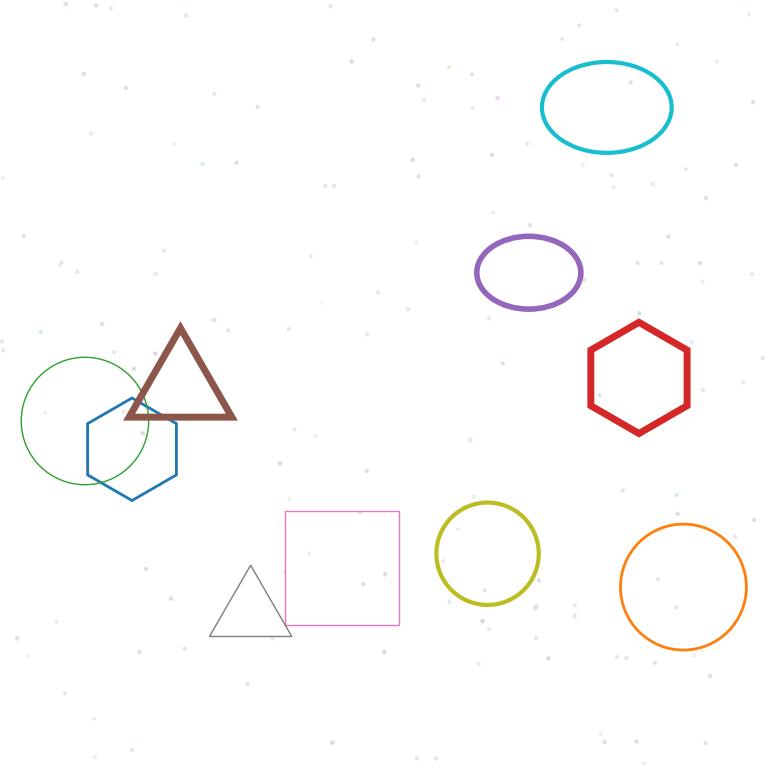[{"shape": "hexagon", "thickness": 1, "radius": 0.33, "center": [0.171, 0.417]}, {"shape": "circle", "thickness": 1, "radius": 0.41, "center": [0.888, 0.238]}, {"shape": "circle", "thickness": 0.5, "radius": 0.41, "center": [0.11, 0.453]}, {"shape": "hexagon", "thickness": 2.5, "radius": 0.36, "center": [0.83, 0.509]}, {"shape": "oval", "thickness": 2, "radius": 0.34, "center": [0.687, 0.646]}, {"shape": "triangle", "thickness": 2.5, "radius": 0.39, "center": [0.234, 0.497]}, {"shape": "square", "thickness": 0.5, "radius": 0.37, "center": [0.445, 0.263]}, {"shape": "triangle", "thickness": 0.5, "radius": 0.31, "center": [0.325, 0.204]}, {"shape": "circle", "thickness": 1.5, "radius": 0.33, "center": [0.633, 0.281]}, {"shape": "oval", "thickness": 1.5, "radius": 0.42, "center": [0.788, 0.86]}]